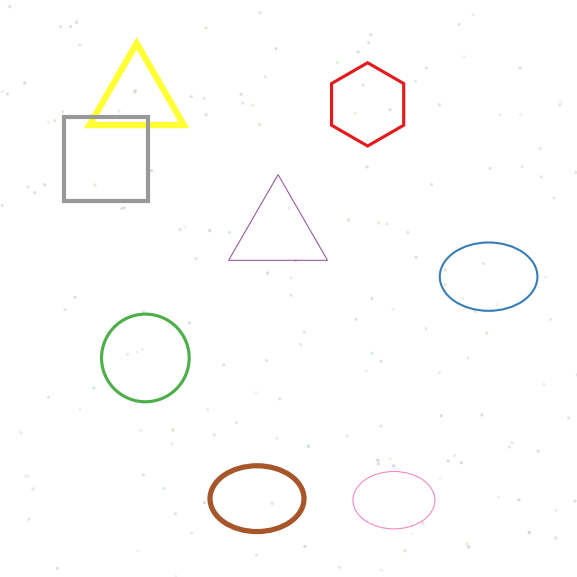[{"shape": "hexagon", "thickness": 1.5, "radius": 0.36, "center": [0.637, 0.818]}, {"shape": "oval", "thickness": 1, "radius": 0.42, "center": [0.846, 0.52]}, {"shape": "circle", "thickness": 1.5, "radius": 0.38, "center": [0.252, 0.379]}, {"shape": "triangle", "thickness": 0.5, "radius": 0.49, "center": [0.481, 0.598]}, {"shape": "triangle", "thickness": 3, "radius": 0.47, "center": [0.237, 0.83]}, {"shape": "oval", "thickness": 2.5, "radius": 0.41, "center": [0.445, 0.136]}, {"shape": "oval", "thickness": 0.5, "radius": 0.35, "center": [0.682, 0.133]}, {"shape": "square", "thickness": 2, "radius": 0.36, "center": [0.183, 0.724]}]